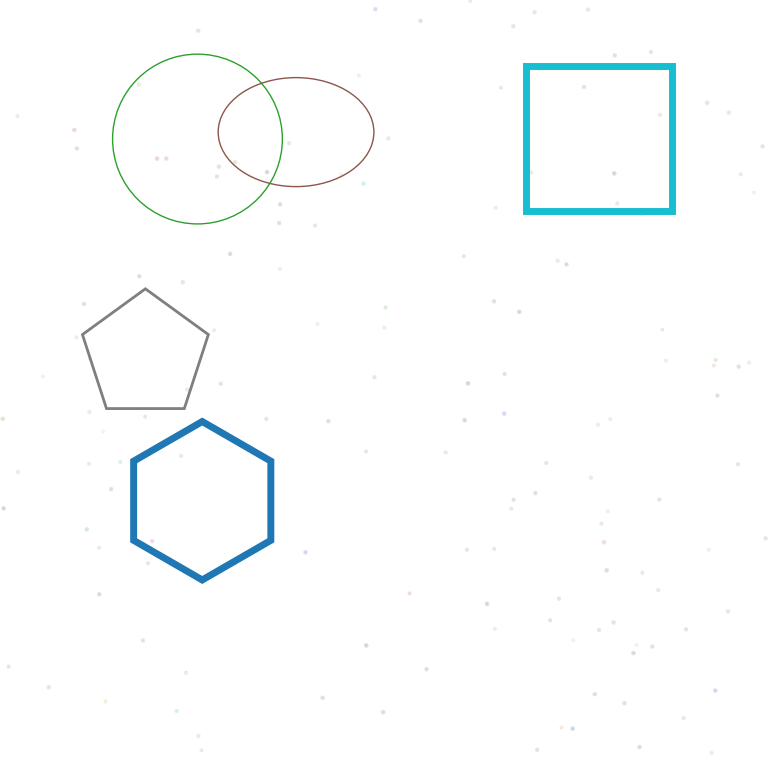[{"shape": "hexagon", "thickness": 2.5, "radius": 0.51, "center": [0.263, 0.35]}, {"shape": "circle", "thickness": 0.5, "radius": 0.55, "center": [0.256, 0.819]}, {"shape": "oval", "thickness": 0.5, "radius": 0.51, "center": [0.384, 0.828]}, {"shape": "pentagon", "thickness": 1, "radius": 0.43, "center": [0.189, 0.539]}, {"shape": "square", "thickness": 2.5, "radius": 0.47, "center": [0.778, 0.82]}]